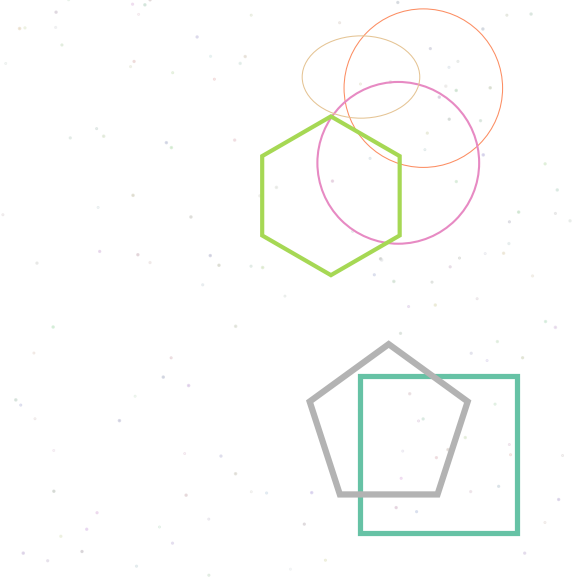[{"shape": "square", "thickness": 2.5, "radius": 0.68, "center": [0.76, 0.212]}, {"shape": "circle", "thickness": 0.5, "radius": 0.69, "center": [0.733, 0.846]}, {"shape": "circle", "thickness": 1, "radius": 0.7, "center": [0.69, 0.717]}, {"shape": "hexagon", "thickness": 2, "radius": 0.69, "center": [0.573, 0.66]}, {"shape": "oval", "thickness": 0.5, "radius": 0.51, "center": [0.625, 0.866]}, {"shape": "pentagon", "thickness": 3, "radius": 0.72, "center": [0.673, 0.259]}]